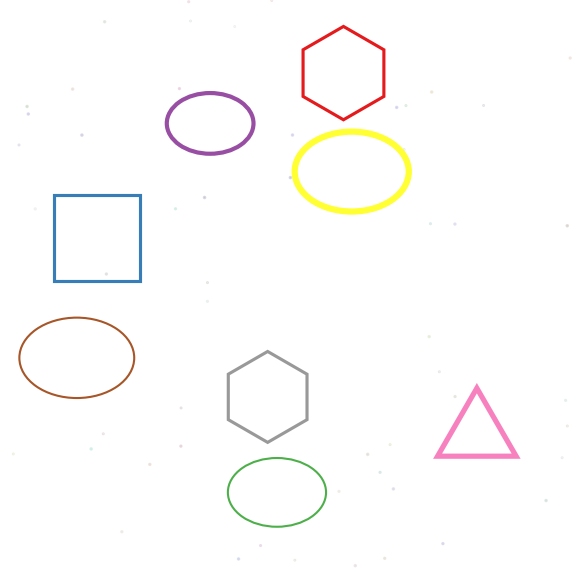[{"shape": "hexagon", "thickness": 1.5, "radius": 0.4, "center": [0.595, 0.873]}, {"shape": "square", "thickness": 1.5, "radius": 0.37, "center": [0.168, 0.587]}, {"shape": "oval", "thickness": 1, "radius": 0.43, "center": [0.48, 0.147]}, {"shape": "oval", "thickness": 2, "radius": 0.38, "center": [0.364, 0.785]}, {"shape": "oval", "thickness": 3, "radius": 0.49, "center": [0.609, 0.702]}, {"shape": "oval", "thickness": 1, "radius": 0.5, "center": [0.133, 0.38]}, {"shape": "triangle", "thickness": 2.5, "radius": 0.39, "center": [0.826, 0.248]}, {"shape": "hexagon", "thickness": 1.5, "radius": 0.39, "center": [0.463, 0.312]}]